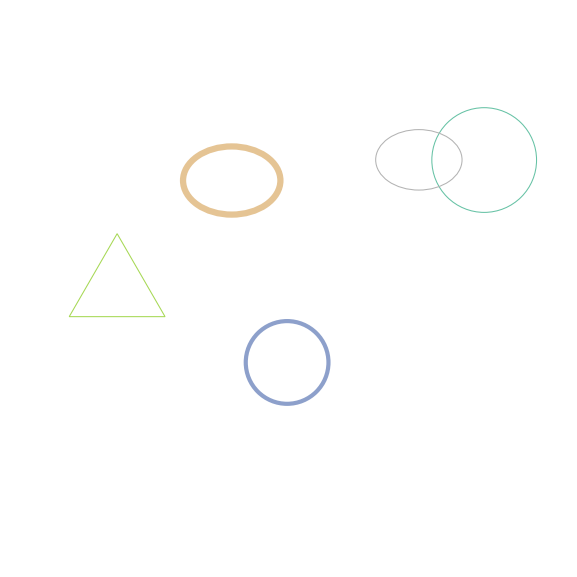[{"shape": "circle", "thickness": 0.5, "radius": 0.45, "center": [0.838, 0.722]}, {"shape": "circle", "thickness": 2, "radius": 0.36, "center": [0.497, 0.372]}, {"shape": "triangle", "thickness": 0.5, "radius": 0.48, "center": [0.203, 0.499]}, {"shape": "oval", "thickness": 3, "radius": 0.42, "center": [0.401, 0.687]}, {"shape": "oval", "thickness": 0.5, "radius": 0.37, "center": [0.725, 0.722]}]